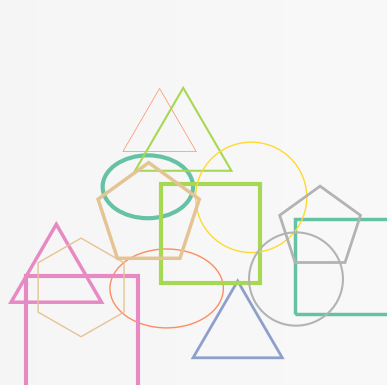[{"shape": "oval", "thickness": 3, "radius": 0.58, "center": [0.382, 0.515]}, {"shape": "square", "thickness": 2.5, "radius": 0.62, "center": [0.885, 0.307]}, {"shape": "oval", "thickness": 1, "radius": 0.73, "center": [0.43, 0.251]}, {"shape": "triangle", "thickness": 0.5, "radius": 0.55, "center": [0.412, 0.661]}, {"shape": "triangle", "thickness": 2, "radius": 0.66, "center": [0.613, 0.137]}, {"shape": "triangle", "thickness": 2.5, "radius": 0.67, "center": [0.145, 0.282]}, {"shape": "square", "thickness": 3, "radius": 0.72, "center": [0.212, 0.138]}, {"shape": "square", "thickness": 3, "radius": 0.64, "center": [0.544, 0.394]}, {"shape": "triangle", "thickness": 1.5, "radius": 0.72, "center": [0.473, 0.628]}, {"shape": "circle", "thickness": 1, "radius": 0.72, "center": [0.648, 0.487]}, {"shape": "hexagon", "thickness": 1, "radius": 0.64, "center": [0.209, 0.253]}, {"shape": "pentagon", "thickness": 2.5, "radius": 0.69, "center": [0.384, 0.44]}, {"shape": "circle", "thickness": 1.5, "radius": 0.61, "center": [0.764, 0.275]}, {"shape": "pentagon", "thickness": 2, "radius": 0.55, "center": [0.826, 0.407]}]